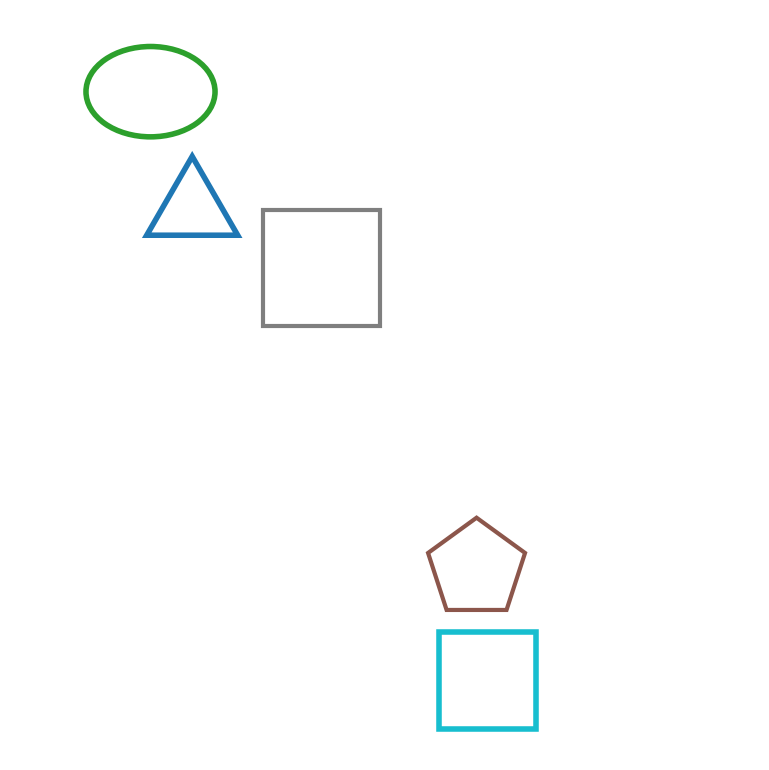[{"shape": "triangle", "thickness": 2, "radius": 0.34, "center": [0.25, 0.729]}, {"shape": "oval", "thickness": 2, "radius": 0.42, "center": [0.195, 0.881]}, {"shape": "pentagon", "thickness": 1.5, "radius": 0.33, "center": [0.619, 0.261]}, {"shape": "square", "thickness": 1.5, "radius": 0.38, "center": [0.418, 0.652]}, {"shape": "square", "thickness": 2, "radius": 0.32, "center": [0.634, 0.116]}]